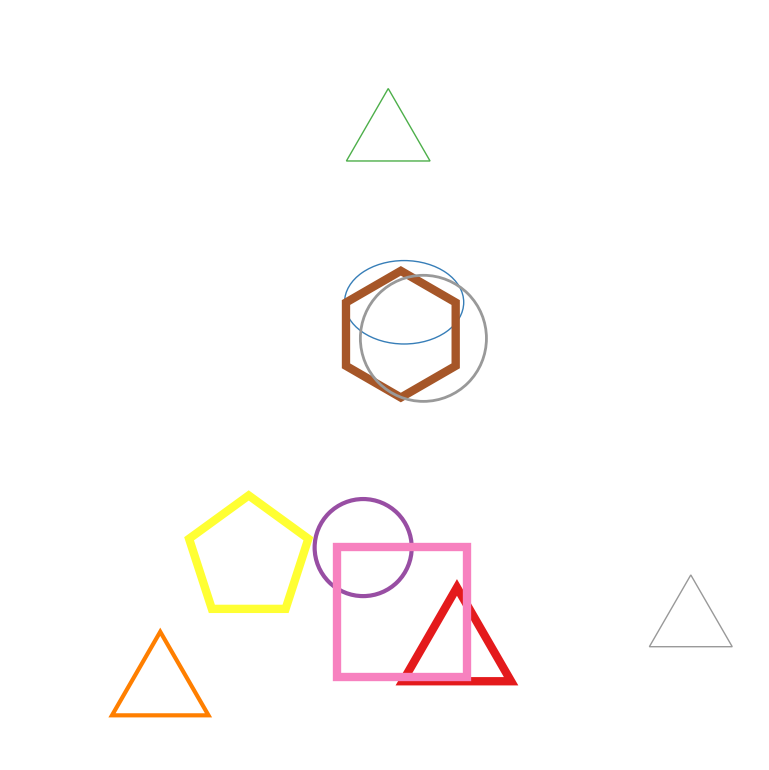[{"shape": "triangle", "thickness": 3, "radius": 0.41, "center": [0.593, 0.156]}, {"shape": "oval", "thickness": 0.5, "radius": 0.39, "center": [0.525, 0.607]}, {"shape": "triangle", "thickness": 0.5, "radius": 0.31, "center": [0.504, 0.822]}, {"shape": "circle", "thickness": 1.5, "radius": 0.32, "center": [0.472, 0.289]}, {"shape": "triangle", "thickness": 1.5, "radius": 0.36, "center": [0.208, 0.107]}, {"shape": "pentagon", "thickness": 3, "radius": 0.41, "center": [0.323, 0.275]}, {"shape": "hexagon", "thickness": 3, "radius": 0.41, "center": [0.521, 0.566]}, {"shape": "square", "thickness": 3, "radius": 0.42, "center": [0.522, 0.205]}, {"shape": "circle", "thickness": 1, "radius": 0.41, "center": [0.55, 0.561]}, {"shape": "triangle", "thickness": 0.5, "radius": 0.31, "center": [0.897, 0.191]}]